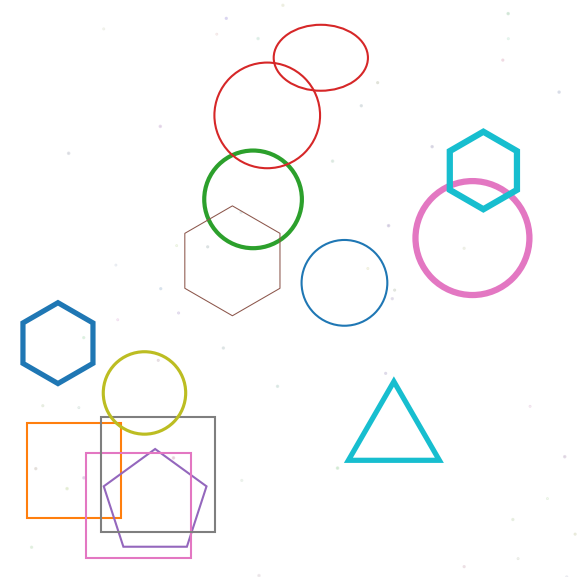[{"shape": "circle", "thickness": 1, "radius": 0.37, "center": [0.596, 0.509]}, {"shape": "hexagon", "thickness": 2.5, "radius": 0.35, "center": [0.1, 0.405]}, {"shape": "square", "thickness": 1, "radius": 0.41, "center": [0.129, 0.185]}, {"shape": "circle", "thickness": 2, "radius": 0.42, "center": [0.438, 0.654]}, {"shape": "circle", "thickness": 1, "radius": 0.46, "center": [0.463, 0.799]}, {"shape": "oval", "thickness": 1, "radius": 0.41, "center": [0.556, 0.899]}, {"shape": "pentagon", "thickness": 1, "radius": 0.47, "center": [0.269, 0.128]}, {"shape": "hexagon", "thickness": 0.5, "radius": 0.48, "center": [0.402, 0.548]}, {"shape": "circle", "thickness": 3, "radius": 0.49, "center": [0.818, 0.587]}, {"shape": "square", "thickness": 1, "radius": 0.45, "center": [0.241, 0.123]}, {"shape": "square", "thickness": 1, "radius": 0.49, "center": [0.274, 0.177]}, {"shape": "circle", "thickness": 1.5, "radius": 0.36, "center": [0.25, 0.319]}, {"shape": "hexagon", "thickness": 3, "radius": 0.34, "center": [0.837, 0.704]}, {"shape": "triangle", "thickness": 2.5, "radius": 0.45, "center": [0.682, 0.248]}]